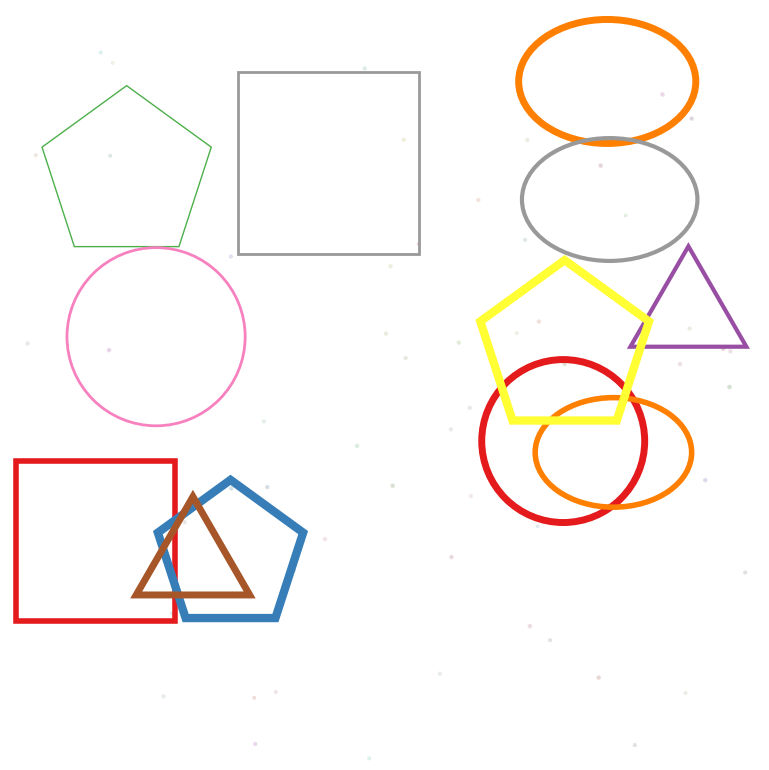[{"shape": "circle", "thickness": 2.5, "radius": 0.53, "center": [0.731, 0.427]}, {"shape": "square", "thickness": 2, "radius": 0.52, "center": [0.124, 0.298]}, {"shape": "pentagon", "thickness": 3, "radius": 0.5, "center": [0.299, 0.278]}, {"shape": "pentagon", "thickness": 0.5, "radius": 0.58, "center": [0.164, 0.773]}, {"shape": "triangle", "thickness": 1.5, "radius": 0.43, "center": [0.894, 0.593]}, {"shape": "oval", "thickness": 2, "radius": 0.51, "center": [0.797, 0.412]}, {"shape": "oval", "thickness": 2.5, "radius": 0.58, "center": [0.789, 0.894]}, {"shape": "pentagon", "thickness": 3, "radius": 0.58, "center": [0.733, 0.547]}, {"shape": "triangle", "thickness": 2.5, "radius": 0.43, "center": [0.251, 0.27]}, {"shape": "circle", "thickness": 1, "radius": 0.58, "center": [0.203, 0.563]}, {"shape": "square", "thickness": 1, "radius": 0.59, "center": [0.427, 0.788]}, {"shape": "oval", "thickness": 1.5, "radius": 0.57, "center": [0.792, 0.741]}]